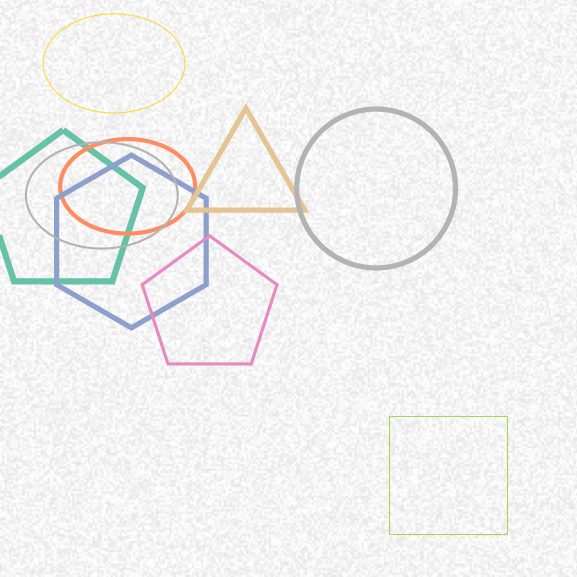[{"shape": "pentagon", "thickness": 3, "radius": 0.72, "center": [0.109, 0.629]}, {"shape": "oval", "thickness": 2, "radius": 0.58, "center": [0.221, 0.676]}, {"shape": "hexagon", "thickness": 2.5, "radius": 0.75, "center": [0.228, 0.581]}, {"shape": "pentagon", "thickness": 1.5, "radius": 0.61, "center": [0.363, 0.468]}, {"shape": "square", "thickness": 0.5, "radius": 0.51, "center": [0.776, 0.176]}, {"shape": "oval", "thickness": 0.5, "radius": 0.61, "center": [0.198, 0.889]}, {"shape": "triangle", "thickness": 2.5, "radius": 0.59, "center": [0.426, 0.694]}, {"shape": "oval", "thickness": 1, "radius": 0.66, "center": [0.176, 0.661]}, {"shape": "circle", "thickness": 2.5, "radius": 0.69, "center": [0.651, 0.673]}]